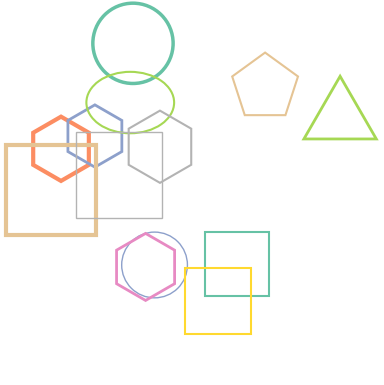[{"shape": "square", "thickness": 1.5, "radius": 0.42, "center": [0.617, 0.315]}, {"shape": "circle", "thickness": 2.5, "radius": 0.52, "center": [0.345, 0.887]}, {"shape": "hexagon", "thickness": 3, "radius": 0.42, "center": [0.158, 0.614]}, {"shape": "hexagon", "thickness": 2, "radius": 0.4, "center": [0.246, 0.647]}, {"shape": "circle", "thickness": 1, "radius": 0.43, "center": [0.401, 0.312]}, {"shape": "hexagon", "thickness": 2, "radius": 0.44, "center": [0.378, 0.307]}, {"shape": "oval", "thickness": 1.5, "radius": 0.57, "center": [0.338, 0.734]}, {"shape": "triangle", "thickness": 2, "radius": 0.54, "center": [0.883, 0.693]}, {"shape": "square", "thickness": 1.5, "radius": 0.43, "center": [0.566, 0.218]}, {"shape": "square", "thickness": 3, "radius": 0.59, "center": [0.133, 0.507]}, {"shape": "pentagon", "thickness": 1.5, "radius": 0.45, "center": [0.689, 0.774]}, {"shape": "hexagon", "thickness": 1.5, "radius": 0.47, "center": [0.415, 0.619]}, {"shape": "square", "thickness": 1, "radius": 0.56, "center": [0.309, 0.546]}]